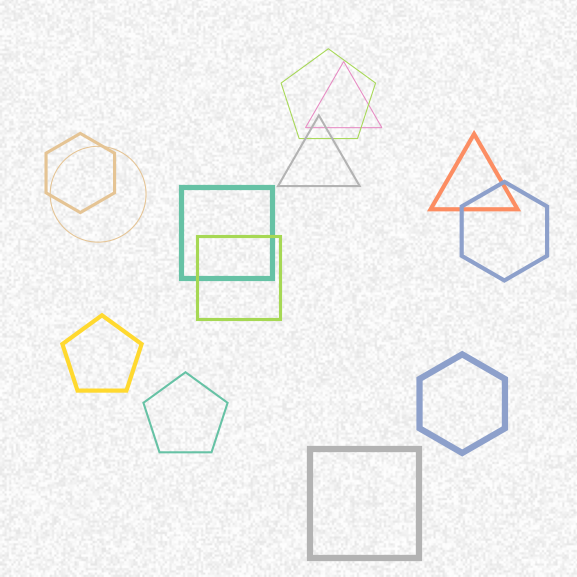[{"shape": "pentagon", "thickness": 1, "radius": 0.38, "center": [0.321, 0.278]}, {"shape": "square", "thickness": 2.5, "radius": 0.4, "center": [0.392, 0.596]}, {"shape": "triangle", "thickness": 2, "radius": 0.43, "center": [0.821, 0.68]}, {"shape": "hexagon", "thickness": 3, "radius": 0.43, "center": [0.8, 0.3]}, {"shape": "hexagon", "thickness": 2, "radius": 0.43, "center": [0.873, 0.599]}, {"shape": "triangle", "thickness": 0.5, "radius": 0.38, "center": [0.595, 0.816]}, {"shape": "square", "thickness": 1.5, "radius": 0.36, "center": [0.412, 0.518]}, {"shape": "pentagon", "thickness": 0.5, "radius": 0.43, "center": [0.569, 0.829]}, {"shape": "pentagon", "thickness": 2, "radius": 0.36, "center": [0.177, 0.381]}, {"shape": "circle", "thickness": 0.5, "radius": 0.41, "center": [0.17, 0.663]}, {"shape": "hexagon", "thickness": 1.5, "radius": 0.34, "center": [0.139, 0.7]}, {"shape": "triangle", "thickness": 1, "radius": 0.41, "center": [0.552, 0.718]}, {"shape": "square", "thickness": 3, "radius": 0.47, "center": [0.632, 0.128]}]